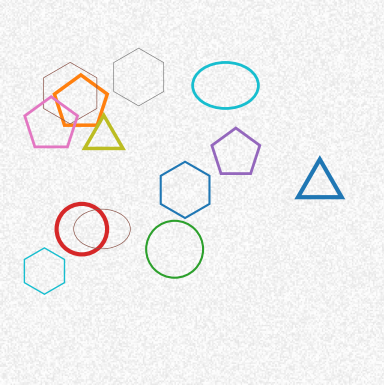[{"shape": "triangle", "thickness": 3, "radius": 0.33, "center": [0.831, 0.521]}, {"shape": "hexagon", "thickness": 1.5, "radius": 0.37, "center": [0.481, 0.507]}, {"shape": "pentagon", "thickness": 2.5, "radius": 0.36, "center": [0.21, 0.733]}, {"shape": "circle", "thickness": 1.5, "radius": 0.37, "center": [0.454, 0.353]}, {"shape": "circle", "thickness": 3, "radius": 0.33, "center": [0.213, 0.405]}, {"shape": "pentagon", "thickness": 2, "radius": 0.33, "center": [0.613, 0.602]}, {"shape": "oval", "thickness": 0.5, "radius": 0.37, "center": [0.265, 0.405]}, {"shape": "hexagon", "thickness": 0.5, "radius": 0.4, "center": [0.182, 0.758]}, {"shape": "pentagon", "thickness": 2, "radius": 0.36, "center": [0.133, 0.677]}, {"shape": "hexagon", "thickness": 0.5, "radius": 0.38, "center": [0.36, 0.8]}, {"shape": "triangle", "thickness": 2.5, "radius": 0.29, "center": [0.269, 0.643]}, {"shape": "hexagon", "thickness": 1, "radius": 0.3, "center": [0.115, 0.296]}, {"shape": "oval", "thickness": 2, "radius": 0.43, "center": [0.586, 0.778]}]